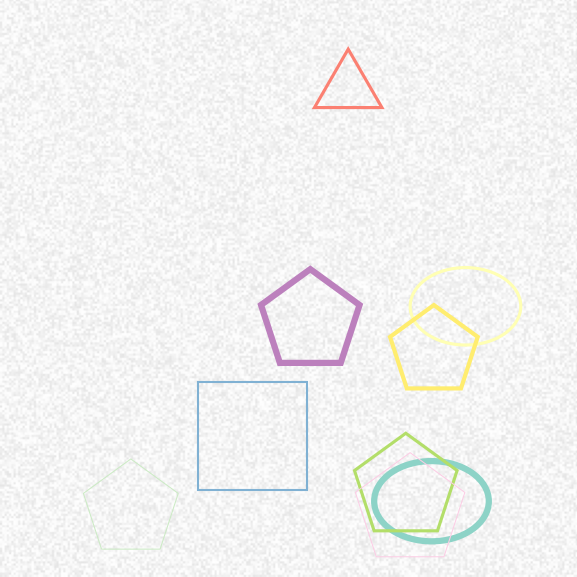[{"shape": "oval", "thickness": 3, "radius": 0.5, "center": [0.747, 0.131]}, {"shape": "oval", "thickness": 1.5, "radius": 0.48, "center": [0.806, 0.469]}, {"shape": "triangle", "thickness": 1.5, "radius": 0.34, "center": [0.603, 0.847]}, {"shape": "square", "thickness": 1, "radius": 0.47, "center": [0.438, 0.244]}, {"shape": "pentagon", "thickness": 1.5, "radius": 0.47, "center": [0.703, 0.156]}, {"shape": "pentagon", "thickness": 0.5, "radius": 0.5, "center": [0.71, 0.116]}, {"shape": "pentagon", "thickness": 3, "radius": 0.45, "center": [0.537, 0.443]}, {"shape": "pentagon", "thickness": 0.5, "radius": 0.43, "center": [0.227, 0.118]}, {"shape": "pentagon", "thickness": 2, "radius": 0.4, "center": [0.751, 0.391]}]